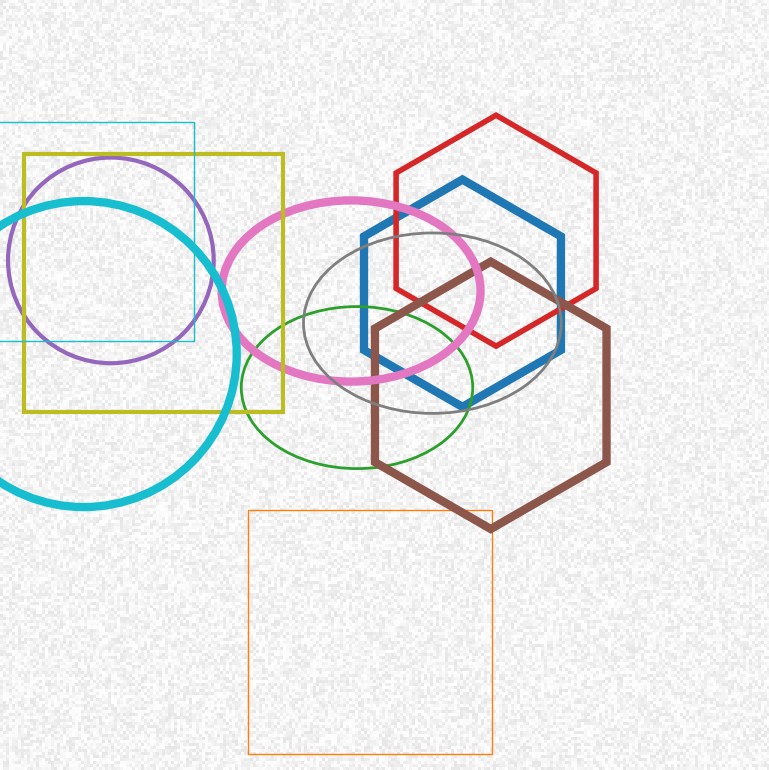[{"shape": "hexagon", "thickness": 3, "radius": 0.74, "center": [0.601, 0.619]}, {"shape": "square", "thickness": 0.5, "radius": 0.79, "center": [0.48, 0.18]}, {"shape": "oval", "thickness": 1, "radius": 0.75, "center": [0.464, 0.497]}, {"shape": "hexagon", "thickness": 2, "radius": 0.75, "center": [0.644, 0.7]}, {"shape": "circle", "thickness": 1.5, "radius": 0.67, "center": [0.144, 0.662]}, {"shape": "hexagon", "thickness": 3, "radius": 0.87, "center": [0.637, 0.487]}, {"shape": "oval", "thickness": 3, "radius": 0.84, "center": [0.456, 0.622]}, {"shape": "oval", "thickness": 1, "radius": 0.84, "center": [0.562, 0.58]}, {"shape": "square", "thickness": 1.5, "radius": 0.84, "center": [0.199, 0.632]}, {"shape": "square", "thickness": 0.5, "radius": 0.71, "center": [0.11, 0.699]}, {"shape": "circle", "thickness": 3, "radius": 0.99, "center": [0.109, 0.54]}]